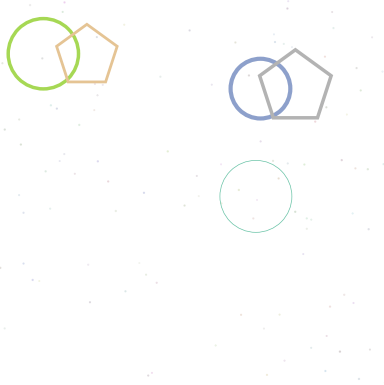[{"shape": "circle", "thickness": 0.5, "radius": 0.47, "center": [0.665, 0.49]}, {"shape": "circle", "thickness": 3, "radius": 0.39, "center": [0.677, 0.77]}, {"shape": "circle", "thickness": 2.5, "radius": 0.46, "center": [0.113, 0.86]}, {"shape": "pentagon", "thickness": 2, "radius": 0.41, "center": [0.226, 0.854]}, {"shape": "pentagon", "thickness": 2.5, "radius": 0.49, "center": [0.767, 0.773]}]